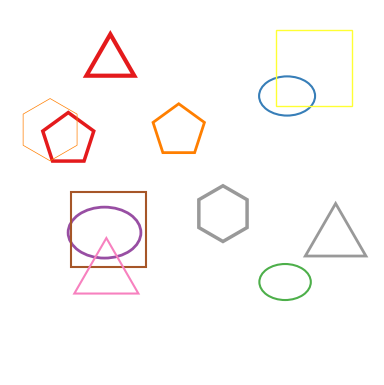[{"shape": "pentagon", "thickness": 2.5, "radius": 0.35, "center": [0.177, 0.638]}, {"shape": "triangle", "thickness": 3, "radius": 0.36, "center": [0.287, 0.839]}, {"shape": "oval", "thickness": 1.5, "radius": 0.36, "center": [0.746, 0.751]}, {"shape": "oval", "thickness": 1.5, "radius": 0.33, "center": [0.74, 0.267]}, {"shape": "oval", "thickness": 2, "radius": 0.47, "center": [0.271, 0.396]}, {"shape": "pentagon", "thickness": 2, "radius": 0.35, "center": [0.464, 0.66]}, {"shape": "hexagon", "thickness": 0.5, "radius": 0.4, "center": [0.13, 0.663]}, {"shape": "square", "thickness": 1, "radius": 0.49, "center": [0.815, 0.823]}, {"shape": "square", "thickness": 1.5, "radius": 0.49, "center": [0.282, 0.404]}, {"shape": "triangle", "thickness": 1.5, "radius": 0.48, "center": [0.276, 0.286]}, {"shape": "triangle", "thickness": 2, "radius": 0.45, "center": [0.872, 0.38]}, {"shape": "hexagon", "thickness": 2.5, "radius": 0.36, "center": [0.579, 0.445]}]